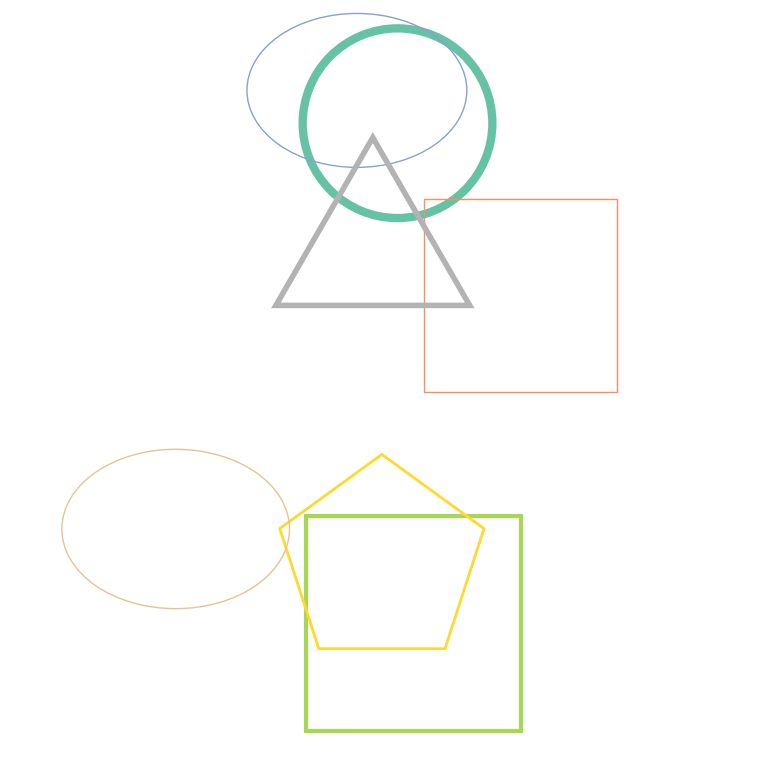[{"shape": "circle", "thickness": 3, "radius": 0.62, "center": [0.516, 0.84]}, {"shape": "square", "thickness": 0.5, "radius": 0.63, "center": [0.676, 0.616]}, {"shape": "oval", "thickness": 0.5, "radius": 0.71, "center": [0.464, 0.883]}, {"shape": "square", "thickness": 1.5, "radius": 0.7, "center": [0.537, 0.19]}, {"shape": "pentagon", "thickness": 1, "radius": 0.7, "center": [0.496, 0.27]}, {"shape": "oval", "thickness": 0.5, "radius": 0.74, "center": [0.228, 0.313]}, {"shape": "triangle", "thickness": 2, "radius": 0.73, "center": [0.484, 0.676]}]